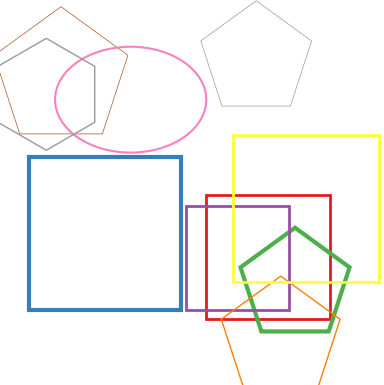[{"shape": "square", "thickness": 2, "radius": 0.8, "center": [0.695, 0.332]}, {"shape": "square", "thickness": 3, "radius": 0.99, "center": [0.273, 0.393]}, {"shape": "pentagon", "thickness": 3, "radius": 0.74, "center": [0.766, 0.26]}, {"shape": "square", "thickness": 2, "radius": 0.67, "center": [0.617, 0.33]}, {"shape": "pentagon", "thickness": 1, "radius": 0.81, "center": [0.729, 0.121]}, {"shape": "square", "thickness": 2, "radius": 0.95, "center": [0.794, 0.458]}, {"shape": "pentagon", "thickness": 0.5, "radius": 0.91, "center": [0.159, 0.8]}, {"shape": "oval", "thickness": 1.5, "radius": 0.98, "center": [0.339, 0.741]}, {"shape": "pentagon", "thickness": 0.5, "radius": 0.76, "center": [0.665, 0.847]}, {"shape": "hexagon", "thickness": 1, "radius": 0.73, "center": [0.12, 0.755]}]